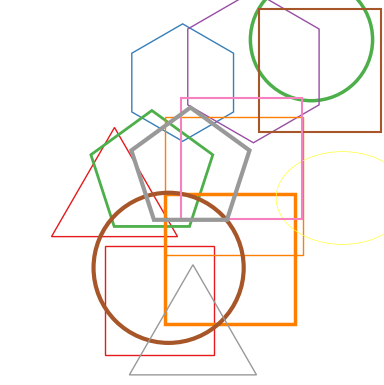[{"shape": "square", "thickness": 1, "radius": 0.71, "center": [0.415, 0.218]}, {"shape": "triangle", "thickness": 1, "radius": 0.94, "center": [0.297, 0.48]}, {"shape": "hexagon", "thickness": 1, "radius": 0.76, "center": [0.474, 0.785]}, {"shape": "pentagon", "thickness": 2, "radius": 0.83, "center": [0.394, 0.546]}, {"shape": "circle", "thickness": 2.5, "radius": 0.79, "center": [0.809, 0.897]}, {"shape": "hexagon", "thickness": 1, "radius": 0.98, "center": [0.658, 0.826]}, {"shape": "square", "thickness": 1, "radius": 0.9, "center": [0.608, 0.517]}, {"shape": "square", "thickness": 2.5, "radius": 0.85, "center": [0.597, 0.328]}, {"shape": "oval", "thickness": 0.5, "radius": 0.86, "center": [0.889, 0.486]}, {"shape": "square", "thickness": 1.5, "radius": 0.79, "center": [0.831, 0.817]}, {"shape": "circle", "thickness": 3, "radius": 0.98, "center": [0.438, 0.304]}, {"shape": "square", "thickness": 1.5, "radius": 0.79, "center": [0.627, 0.589]}, {"shape": "pentagon", "thickness": 3, "radius": 0.81, "center": [0.495, 0.56]}, {"shape": "triangle", "thickness": 1, "radius": 0.95, "center": [0.501, 0.122]}]